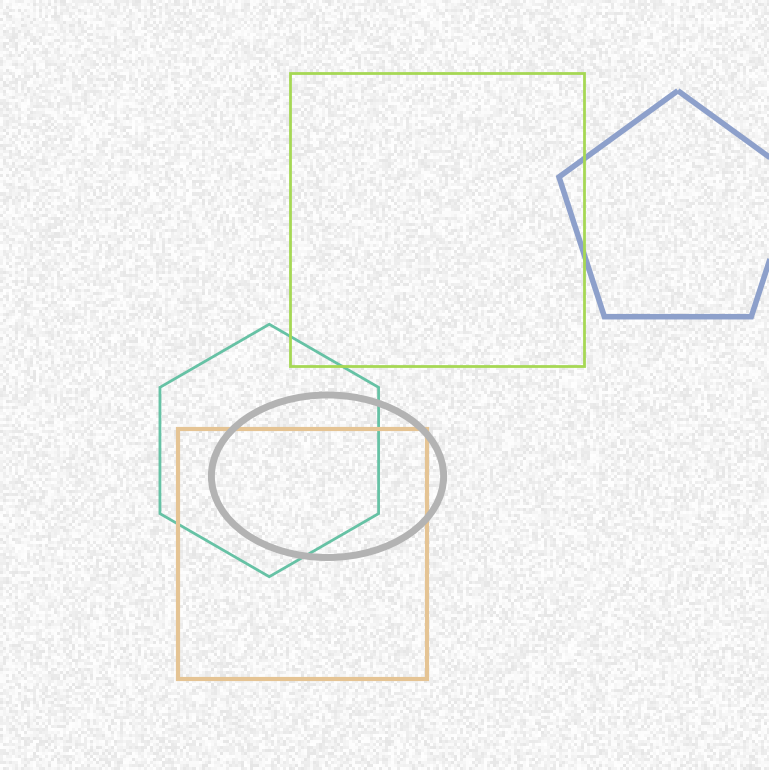[{"shape": "hexagon", "thickness": 1, "radius": 0.82, "center": [0.35, 0.415]}, {"shape": "pentagon", "thickness": 2, "radius": 0.81, "center": [0.88, 0.72]}, {"shape": "square", "thickness": 1, "radius": 0.95, "center": [0.567, 0.715]}, {"shape": "square", "thickness": 1.5, "radius": 0.81, "center": [0.393, 0.28]}, {"shape": "oval", "thickness": 2.5, "radius": 0.75, "center": [0.425, 0.382]}]